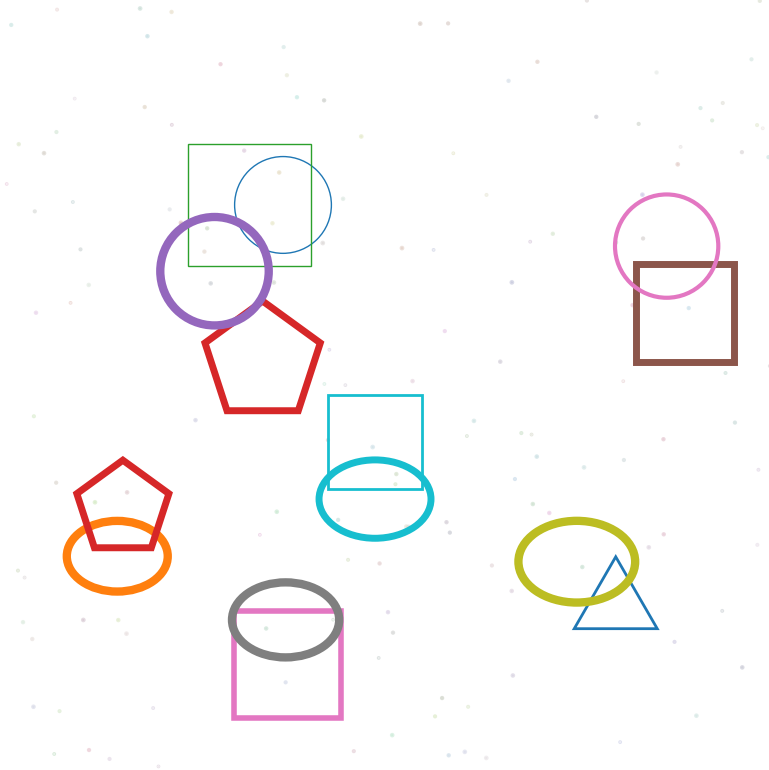[{"shape": "circle", "thickness": 0.5, "radius": 0.31, "center": [0.368, 0.734]}, {"shape": "triangle", "thickness": 1, "radius": 0.31, "center": [0.8, 0.215]}, {"shape": "oval", "thickness": 3, "radius": 0.33, "center": [0.152, 0.278]}, {"shape": "square", "thickness": 0.5, "radius": 0.4, "center": [0.324, 0.734]}, {"shape": "pentagon", "thickness": 2.5, "radius": 0.31, "center": [0.16, 0.339]}, {"shape": "pentagon", "thickness": 2.5, "radius": 0.39, "center": [0.341, 0.53]}, {"shape": "circle", "thickness": 3, "radius": 0.35, "center": [0.279, 0.648]}, {"shape": "square", "thickness": 2.5, "radius": 0.32, "center": [0.89, 0.593]}, {"shape": "square", "thickness": 2, "radius": 0.35, "center": [0.373, 0.137]}, {"shape": "circle", "thickness": 1.5, "radius": 0.34, "center": [0.866, 0.68]}, {"shape": "oval", "thickness": 3, "radius": 0.35, "center": [0.371, 0.195]}, {"shape": "oval", "thickness": 3, "radius": 0.38, "center": [0.749, 0.271]}, {"shape": "square", "thickness": 1, "radius": 0.31, "center": [0.487, 0.426]}, {"shape": "oval", "thickness": 2.5, "radius": 0.36, "center": [0.487, 0.352]}]